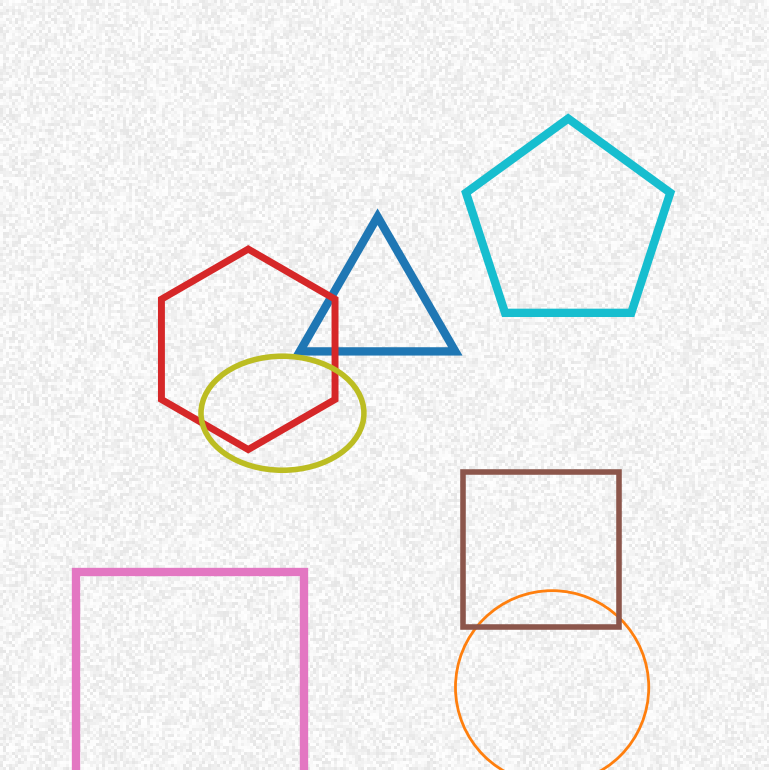[{"shape": "triangle", "thickness": 3, "radius": 0.58, "center": [0.49, 0.602]}, {"shape": "circle", "thickness": 1, "radius": 0.63, "center": [0.717, 0.107]}, {"shape": "hexagon", "thickness": 2.5, "radius": 0.65, "center": [0.322, 0.546]}, {"shape": "square", "thickness": 2, "radius": 0.5, "center": [0.703, 0.286]}, {"shape": "square", "thickness": 3, "radius": 0.74, "center": [0.247, 0.109]}, {"shape": "oval", "thickness": 2, "radius": 0.53, "center": [0.367, 0.463]}, {"shape": "pentagon", "thickness": 3, "radius": 0.7, "center": [0.738, 0.707]}]